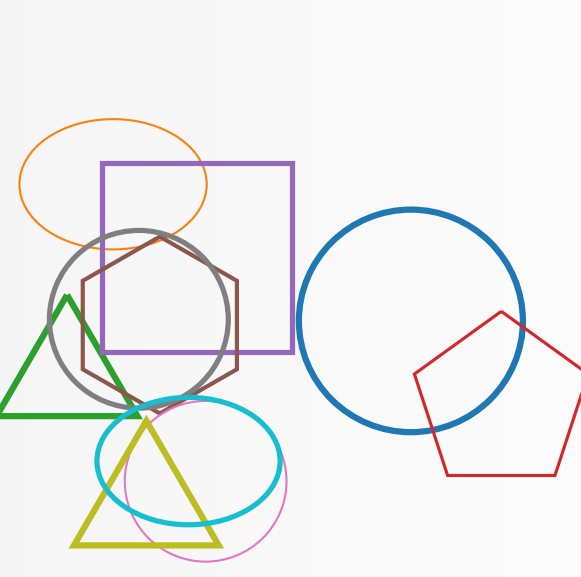[{"shape": "circle", "thickness": 3, "radius": 0.96, "center": [0.707, 0.443]}, {"shape": "oval", "thickness": 1, "radius": 0.81, "center": [0.195, 0.68]}, {"shape": "triangle", "thickness": 3, "radius": 0.7, "center": [0.115, 0.349]}, {"shape": "pentagon", "thickness": 1.5, "radius": 0.79, "center": [0.862, 0.303]}, {"shape": "square", "thickness": 2.5, "radius": 0.82, "center": [0.339, 0.554]}, {"shape": "hexagon", "thickness": 2, "radius": 0.77, "center": [0.275, 0.436]}, {"shape": "circle", "thickness": 1, "radius": 0.7, "center": [0.354, 0.166]}, {"shape": "circle", "thickness": 2.5, "radius": 0.77, "center": [0.239, 0.446]}, {"shape": "triangle", "thickness": 3, "radius": 0.72, "center": [0.252, 0.127]}, {"shape": "oval", "thickness": 2.5, "radius": 0.79, "center": [0.324, 0.201]}]